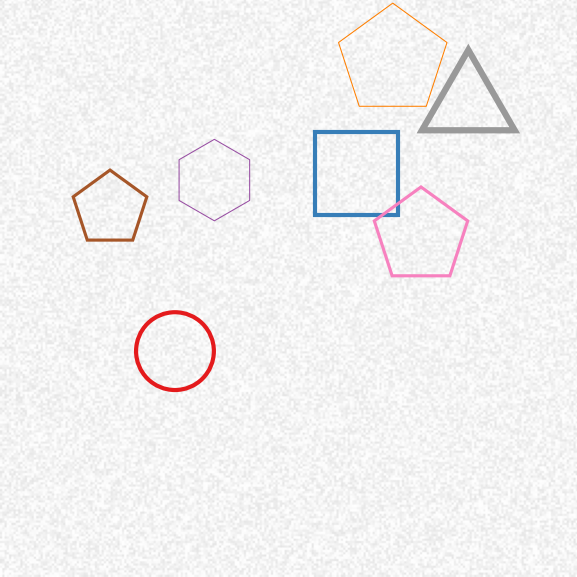[{"shape": "circle", "thickness": 2, "radius": 0.34, "center": [0.303, 0.391]}, {"shape": "square", "thickness": 2, "radius": 0.36, "center": [0.618, 0.698]}, {"shape": "hexagon", "thickness": 0.5, "radius": 0.35, "center": [0.371, 0.687]}, {"shape": "pentagon", "thickness": 0.5, "radius": 0.49, "center": [0.68, 0.895]}, {"shape": "pentagon", "thickness": 1.5, "radius": 0.34, "center": [0.19, 0.638]}, {"shape": "pentagon", "thickness": 1.5, "radius": 0.43, "center": [0.729, 0.59]}, {"shape": "triangle", "thickness": 3, "radius": 0.46, "center": [0.811, 0.82]}]